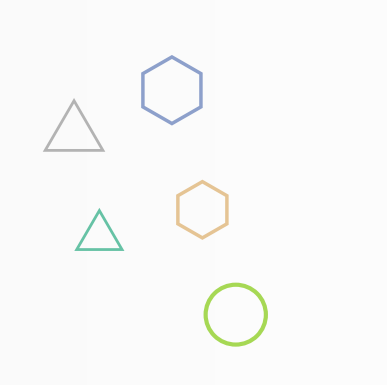[{"shape": "triangle", "thickness": 2, "radius": 0.34, "center": [0.256, 0.386]}, {"shape": "hexagon", "thickness": 2.5, "radius": 0.43, "center": [0.444, 0.766]}, {"shape": "circle", "thickness": 3, "radius": 0.39, "center": [0.608, 0.183]}, {"shape": "hexagon", "thickness": 2.5, "radius": 0.37, "center": [0.522, 0.455]}, {"shape": "triangle", "thickness": 2, "radius": 0.43, "center": [0.191, 0.652]}]